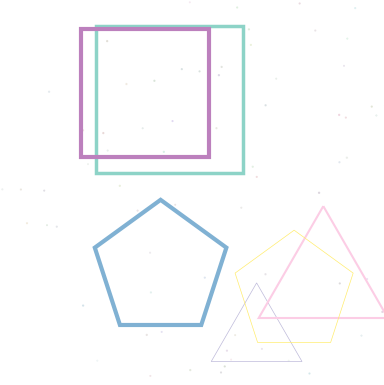[{"shape": "square", "thickness": 2.5, "radius": 0.95, "center": [0.44, 0.741]}, {"shape": "triangle", "thickness": 0.5, "radius": 0.68, "center": [0.667, 0.129]}, {"shape": "pentagon", "thickness": 3, "radius": 0.9, "center": [0.417, 0.301]}, {"shape": "triangle", "thickness": 1.5, "radius": 0.97, "center": [0.84, 0.271]}, {"shape": "square", "thickness": 3, "radius": 0.83, "center": [0.376, 0.758]}, {"shape": "pentagon", "thickness": 0.5, "radius": 0.81, "center": [0.764, 0.241]}]